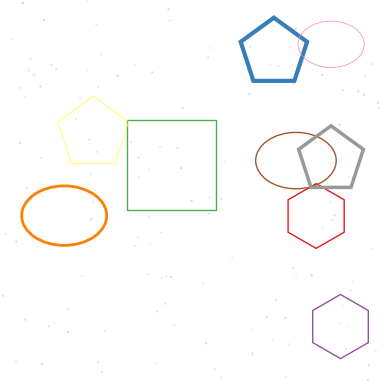[{"shape": "hexagon", "thickness": 1, "radius": 0.42, "center": [0.821, 0.439]}, {"shape": "pentagon", "thickness": 3, "radius": 0.45, "center": [0.711, 0.863]}, {"shape": "square", "thickness": 1, "radius": 0.58, "center": [0.446, 0.572]}, {"shape": "hexagon", "thickness": 1, "radius": 0.42, "center": [0.884, 0.152]}, {"shape": "oval", "thickness": 2, "radius": 0.55, "center": [0.167, 0.44]}, {"shape": "pentagon", "thickness": 0.5, "radius": 0.48, "center": [0.242, 0.654]}, {"shape": "oval", "thickness": 1, "radius": 0.52, "center": [0.769, 0.583]}, {"shape": "oval", "thickness": 0.5, "radius": 0.43, "center": [0.86, 0.885]}, {"shape": "pentagon", "thickness": 2.5, "radius": 0.44, "center": [0.86, 0.585]}]